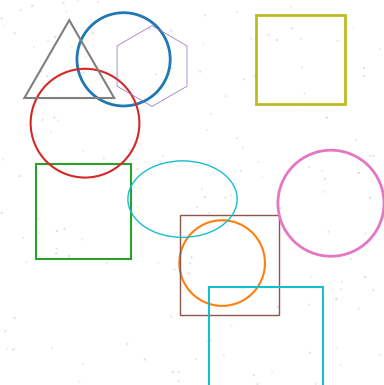[{"shape": "circle", "thickness": 2, "radius": 0.61, "center": [0.321, 0.846]}, {"shape": "circle", "thickness": 1.5, "radius": 0.56, "center": [0.577, 0.317]}, {"shape": "square", "thickness": 1.5, "radius": 0.62, "center": [0.216, 0.451]}, {"shape": "circle", "thickness": 1.5, "radius": 0.71, "center": [0.221, 0.68]}, {"shape": "hexagon", "thickness": 0.5, "radius": 0.52, "center": [0.395, 0.828]}, {"shape": "square", "thickness": 1, "radius": 0.64, "center": [0.596, 0.312]}, {"shape": "circle", "thickness": 2, "radius": 0.69, "center": [0.86, 0.472]}, {"shape": "triangle", "thickness": 1.5, "radius": 0.67, "center": [0.18, 0.813]}, {"shape": "square", "thickness": 2, "radius": 0.58, "center": [0.78, 0.845]}, {"shape": "square", "thickness": 1.5, "radius": 0.74, "center": [0.692, 0.106]}, {"shape": "oval", "thickness": 1, "radius": 0.71, "center": [0.474, 0.483]}]